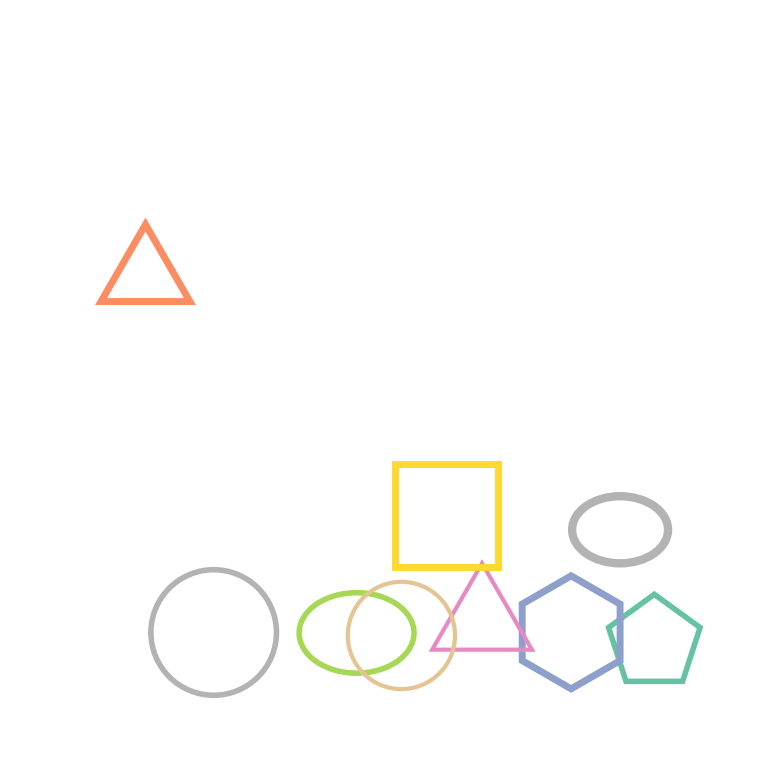[{"shape": "pentagon", "thickness": 2, "radius": 0.31, "center": [0.85, 0.166]}, {"shape": "triangle", "thickness": 2.5, "radius": 0.33, "center": [0.189, 0.642]}, {"shape": "hexagon", "thickness": 2.5, "radius": 0.37, "center": [0.742, 0.179]}, {"shape": "triangle", "thickness": 1.5, "radius": 0.37, "center": [0.626, 0.194]}, {"shape": "oval", "thickness": 2, "radius": 0.37, "center": [0.463, 0.178]}, {"shape": "square", "thickness": 2.5, "radius": 0.33, "center": [0.58, 0.33]}, {"shape": "circle", "thickness": 1.5, "radius": 0.35, "center": [0.521, 0.175]}, {"shape": "circle", "thickness": 2, "radius": 0.41, "center": [0.278, 0.179]}, {"shape": "oval", "thickness": 3, "radius": 0.31, "center": [0.805, 0.312]}]